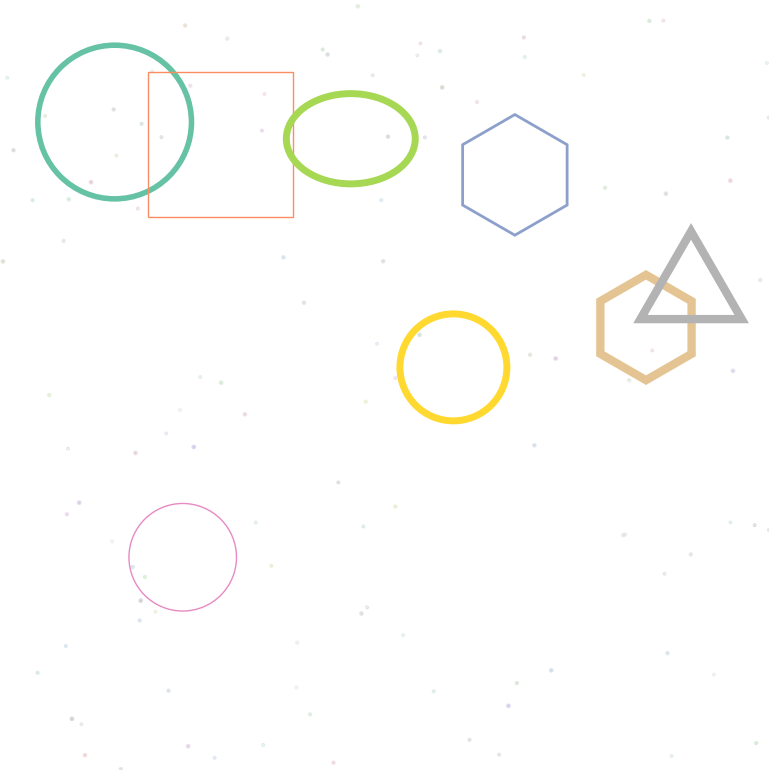[{"shape": "circle", "thickness": 2, "radius": 0.5, "center": [0.149, 0.842]}, {"shape": "square", "thickness": 0.5, "radius": 0.47, "center": [0.286, 0.813]}, {"shape": "hexagon", "thickness": 1, "radius": 0.39, "center": [0.669, 0.773]}, {"shape": "circle", "thickness": 0.5, "radius": 0.35, "center": [0.237, 0.276]}, {"shape": "oval", "thickness": 2.5, "radius": 0.42, "center": [0.456, 0.82]}, {"shape": "circle", "thickness": 2.5, "radius": 0.35, "center": [0.589, 0.523]}, {"shape": "hexagon", "thickness": 3, "radius": 0.34, "center": [0.839, 0.575]}, {"shape": "triangle", "thickness": 3, "radius": 0.38, "center": [0.897, 0.624]}]